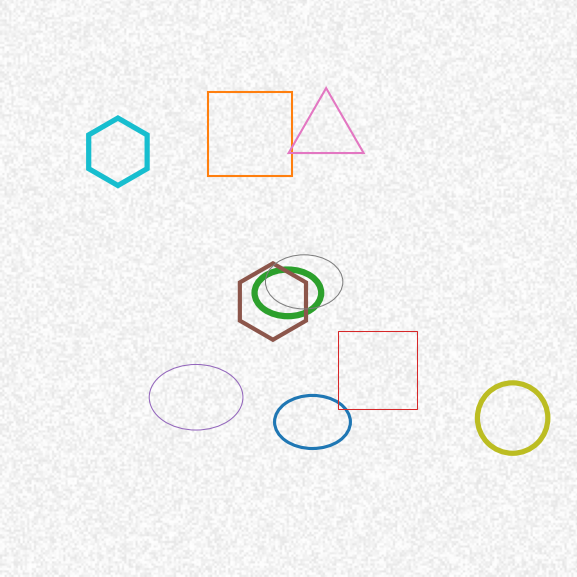[{"shape": "oval", "thickness": 1.5, "radius": 0.33, "center": [0.541, 0.268]}, {"shape": "square", "thickness": 1, "radius": 0.36, "center": [0.433, 0.767]}, {"shape": "oval", "thickness": 3, "radius": 0.29, "center": [0.498, 0.492]}, {"shape": "square", "thickness": 0.5, "radius": 0.34, "center": [0.653, 0.359]}, {"shape": "oval", "thickness": 0.5, "radius": 0.41, "center": [0.34, 0.311]}, {"shape": "hexagon", "thickness": 2, "radius": 0.33, "center": [0.473, 0.477]}, {"shape": "triangle", "thickness": 1, "radius": 0.37, "center": [0.565, 0.772]}, {"shape": "oval", "thickness": 0.5, "radius": 0.33, "center": [0.527, 0.511]}, {"shape": "circle", "thickness": 2.5, "radius": 0.3, "center": [0.888, 0.275]}, {"shape": "hexagon", "thickness": 2.5, "radius": 0.29, "center": [0.204, 0.736]}]